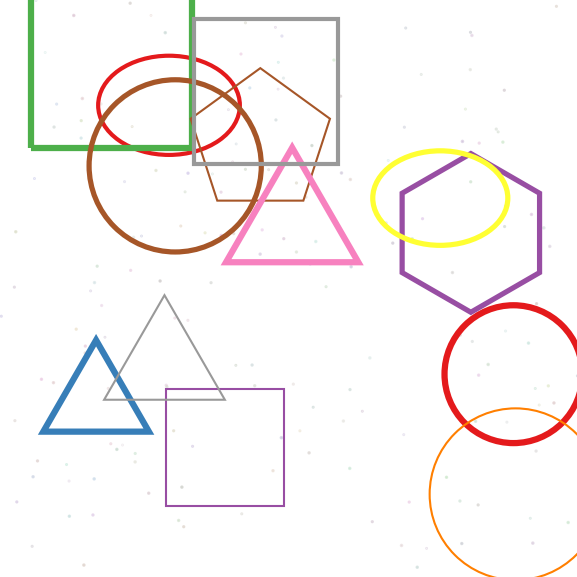[{"shape": "circle", "thickness": 3, "radius": 0.6, "center": [0.889, 0.351]}, {"shape": "oval", "thickness": 2, "radius": 0.61, "center": [0.293, 0.817]}, {"shape": "triangle", "thickness": 3, "radius": 0.53, "center": [0.166, 0.304]}, {"shape": "square", "thickness": 3, "radius": 0.7, "center": [0.192, 0.882]}, {"shape": "square", "thickness": 1, "radius": 0.51, "center": [0.39, 0.224]}, {"shape": "hexagon", "thickness": 2.5, "radius": 0.69, "center": [0.815, 0.596]}, {"shape": "circle", "thickness": 1, "radius": 0.74, "center": [0.893, 0.143]}, {"shape": "oval", "thickness": 2.5, "radius": 0.58, "center": [0.762, 0.656]}, {"shape": "circle", "thickness": 2.5, "radius": 0.75, "center": [0.303, 0.712]}, {"shape": "pentagon", "thickness": 1, "radius": 0.63, "center": [0.451, 0.754]}, {"shape": "triangle", "thickness": 3, "radius": 0.66, "center": [0.506, 0.611]}, {"shape": "square", "thickness": 2, "radius": 0.63, "center": [0.461, 0.84]}, {"shape": "triangle", "thickness": 1, "radius": 0.6, "center": [0.285, 0.367]}]